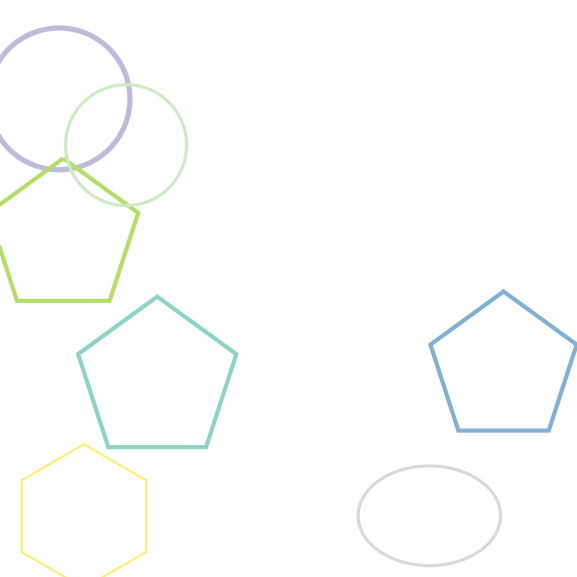[{"shape": "pentagon", "thickness": 2, "radius": 0.72, "center": [0.272, 0.341]}, {"shape": "circle", "thickness": 2.5, "radius": 0.61, "center": [0.102, 0.828]}, {"shape": "pentagon", "thickness": 2, "radius": 0.67, "center": [0.872, 0.361]}, {"shape": "pentagon", "thickness": 2, "radius": 0.68, "center": [0.11, 0.588]}, {"shape": "oval", "thickness": 1.5, "radius": 0.62, "center": [0.743, 0.106]}, {"shape": "circle", "thickness": 1.5, "radius": 0.52, "center": [0.218, 0.748]}, {"shape": "hexagon", "thickness": 1, "radius": 0.62, "center": [0.145, 0.105]}]